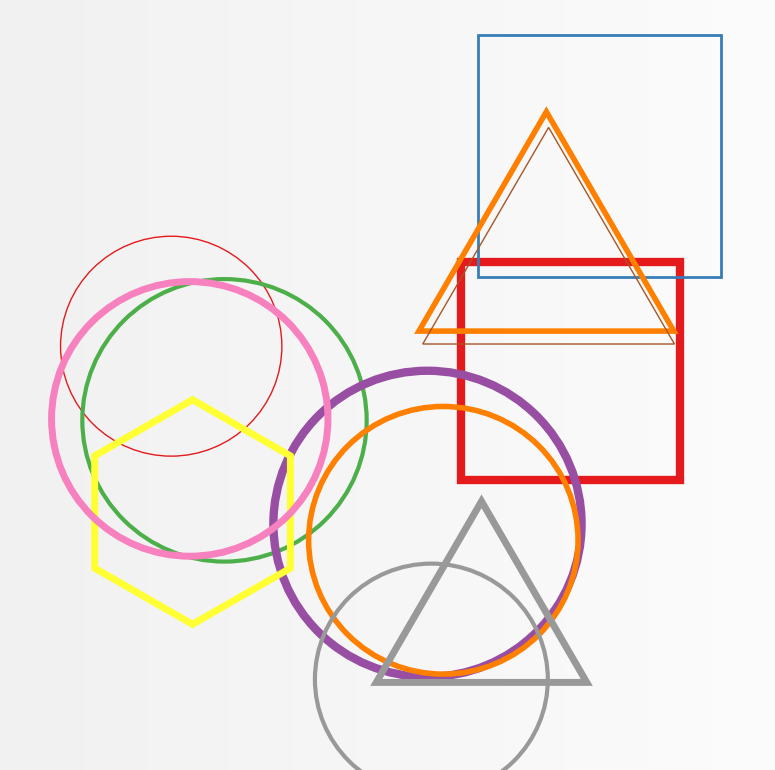[{"shape": "circle", "thickness": 0.5, "radius": 0.71, "center": [0.221, 0.55]}, {"shape": "square", "thickness": 3, "radius": 0.71, "center": [0.736, 0.518]}, {"shape": "square", "thickness": 1, "radius": 0.79, "center": [0.773, 0.798]}, {"shape": "circle", "thickness": 1.5, "radius": 0.92, "center": [0.29, 0.454]}, {"shape": "circle", "thickness": 3, "radius": 0.99, "center": [0.552, 0.32]}, {"shape": "circle", "thickness": 2, "radius": 0.87, "center": [0.572, 0.298]}, {"shape": "triangle", "thickness": 2, "radius": 0.95, "center": [0.705, 0.665]}, {"shape": "hexagon", "thickness": 2.5, "radius": 0.73, "center": [0.248, 0.335]}, {"shape": "triangle", "thickness": 0.5, "radius": 0.94, "center": [0.708, 0.647]}, {"shape": "circle", "thickness": 2.5, "radius": 0.89, "center": [0.245, 0.456]}, {"shape": "triangle", "thickness": 2.5, "radius": 0.78, "center": [0.621, 0.192]}, {"shape": "circle", "thickness": 1.5, "radius": 0.75, "center": [0.557, 0.118]}]